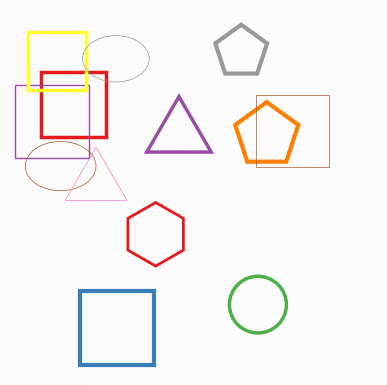[{"shape": "hexagon", "thickness": 2, "radius": 0.41, "center": [0.402, 0.391]}, {"shape": "square", "thickness": 2.5, "radius": 0.42, "center": [0.189, 0.728]}, {"shape": "square", "thickness": 3, "radius": 0.48, "center": [0.301, 0.148]}, {"shape": "circle", "thickness": 2.5, "radius": 0.37, "center": [0.666, 0.209]}, {"shape": "square", "thickness": 1, "radius": 0.48, "center": [0.135, 0.685]}, {"shape": "triangle", "thickness": 2.5, "radius": 0.48, "center": [0.462, 0.653]}, {"shape": "pentagon", "thickness": 3, "radius": 0.43, "center": [0.688, 0.649]}, {"shape": "square", "thickness": 2.5, "radius": 0.38, "center": [0.147, 0.842]}, {"shape": "square", "thickness": 0.5, "radius": 0.47, "center": [0.756, 0.659]}, {"shape": "oval", "thickness": 0.5, "radius": 0.46, "center": [0.156, 0.569]}, {"shape": "triangle", "thickness": 0.5, "radius": 0.46, "center": [0.248, 0.526]}, {"shape": "pentagon", "thickness": 3, "radius": 0.35, "center": [0.622, 0.866]}, {"shape": "oval", "thickness": 0.5, "radius": 0.43, "center": [0.299, 0.847]}]